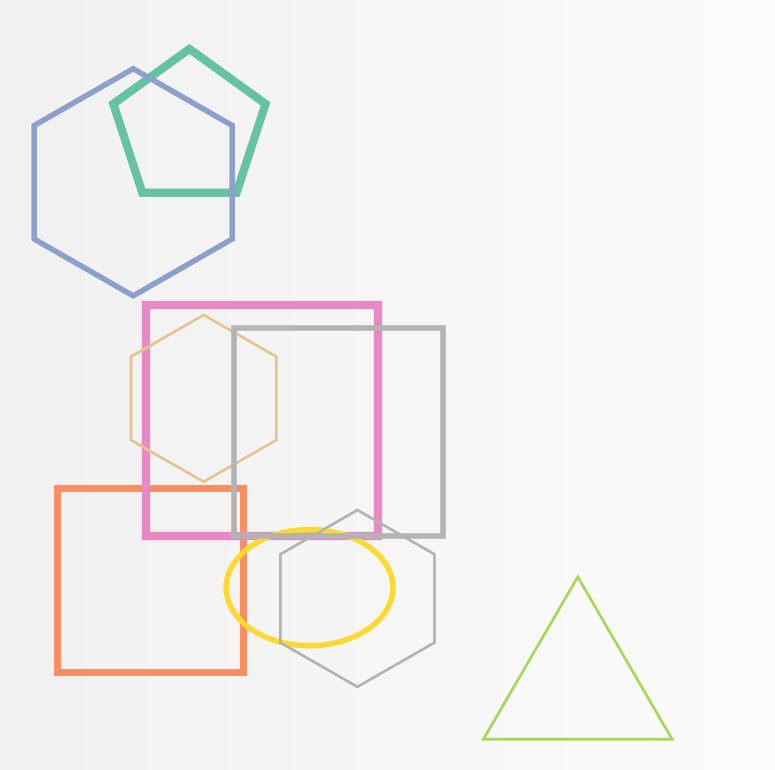[{"shape": "pentagon", "thickness": 3, "radius": 0.52, "center": [0.244, 0.833]}, {"shape": "square", "thickness": 2.5, "radius": 0.6, "center": [0.194, 0.247]}, {"shape": "hexagon", "thickness": 2, "radius": 0.74, "center": [0.172, 0.763]}, {"shape": "square", "thickness": 3, "radius": 0.75, "center": [0.338, 0.453]}, {"shape": "triangle", "thickness": 1, "radius": 0.7, "center": [0.746, 0.11]}, {"shape": "oval", "thickness": 2, "radius": 0.54, "center": [0.399, 0.237]}, {"shape": "hexagon", "thickness": 1, "radius": 0.54, "center": [0.263, 0.483]}, {"shape": "square", "thickness": 2, "radius": 0.68, "center": [0.437, 0.439]}, {"shape": "hexagon", "thickness": 1, "radius": 0.57, "center": [0.461, 0.223]}]